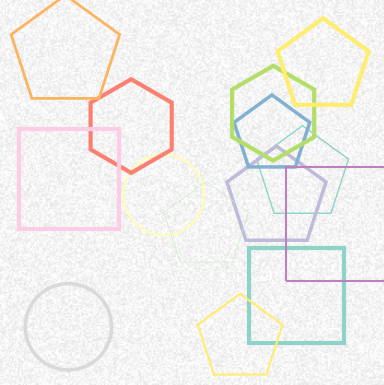[{"shape": "pentagon", "thickness": 1, "radius": 0.63, "center": [0.786, 0.548]}, {"shape": "square", "thickness": 3, "radius": 0.62, "center": [0.77, 0.232]}, {"shape": "circle", "thickness": 1.5, "radius": 0.52, "center": [0.425, 0.494]}, {"shape": "pentagon", "thickness": 2.5, "radius": 0.68, "center": [0.718, 0.485]}, {"shape": "hexagon", "thickness": 3, "radius": 0.61, "center": [0.341, 0.673]}, {"shape": "pentagon", "thickness": 2.5, "radius": 0.52, "center": [0.706, 0.65]}, {"shape": "pentagon", "thickness": 2, "radius": 0.74, "center": [0.17, 0.864]}, {"shape": "hexagon", "thickness": 3, "radius": 0.62, "center": [0.709, 0.706]}, {"shape": "square", "thickness": 3, "radius": 0.65, "center": [0.18, 0.535]}, {"shape": "circle", "thickness": 2.5, "radius": 0.56, "center": [0.178, 0.151]}, {"shape": "square", "thickness": 1.5, "radius": 0.74, "center": [0.89, 0.418]}, {"shape": "pentagon", "thickness": 0.5, "radius": 0.58, "center": [0.536, 0.413]}, {"shape": "pentagon", "thickness": 1.5, "radius": 0.58, "center": [0.624, 0.121]}, {"shape": "pentagon", "thickness": 3, "radius": 0.62, "center": [0.839, 0.828]}]